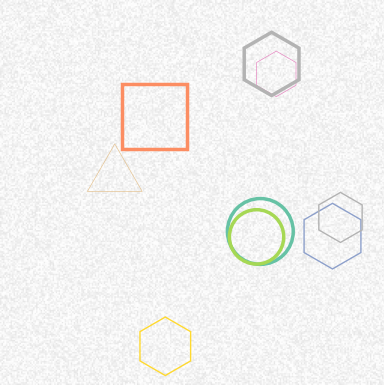[{"shape": "circle", "thickness": 2.5, "radius": 0.43, "center": [0.676, 0.399]}, {"shape": "square", "thickness": 2.5, "radius": 0.42, "center": [0.401, 0.697]}, {"shape": "hexagon", "thickness": 1, "radius": 0.43, "center": [0.864, 0.387]}, {"shape": "hexagon", "thickness": 0.5, "radius": 0.3, "center": [0.718, 0.808]}, {"shape": "circle", "thickness": 2.5, "radius": 0.35, "center": [0.666, 0.385]}, {"shape": "hexagon", "thickness": 1, "radius": 0.38, "center": [0.429, 0.101]}, {"shape": "triangle", "thickness": 0.5, "radius": 0.41, "center": [0.298, 0.544]}, {"shape": "hexagon", "thickness": 2.5, "radius": 0.41, "center": [0.705, 0.834]}, {"shape": "hexagon", "thickness": 1, "radius": 0.32, "center": [0.884, 0.435]}]